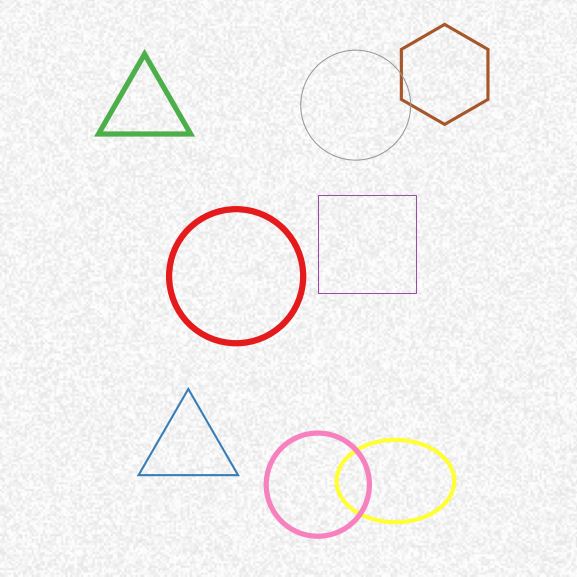[{"shape": "circle", "thickness": 3, "radius": 0.58, "center": [0.409, 0.521]}, {"shape": "triangle", "thickness": 1, "radius": 0.5, "center": [0.326, 0.226]}, {"shape": "triangle", "thickness": 2.5, "radius": 0.46, "center": [0.25, 0.813]}, {"shape": "square", "thickness": 0.5, "radius": 0.42, "center": [0.636, 0.577]}, {"shape": "oval", "thickness": 2, "radius": 0.51, "center": [0.685, 0.166]}, {"shape": "hexagon", "thickness": 1.5, "radius": 0.43, "center": [0.77, 0.87]}, {"shape": "circle", "thickness": 2.5, "radius": 0.45, "center": [0.55, 0.16]}, {"shape": "circle", "thickness": 0.5, "radius": 0.48, "center": [0.616, 0.817]}]